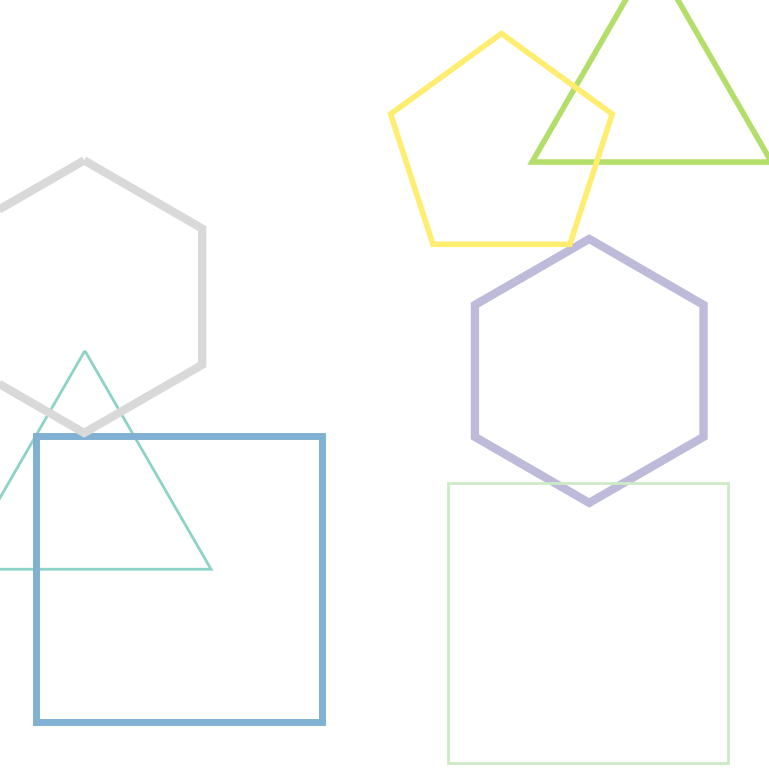[{"shape": "triangle", "thickness": 1, "radius": 0.95, "center": [0.11, 0.355]}, {"shape": "hexagon", "thickness": 3, "radius": 0.86, "center": [0.765, 0.518]}, {"shape": "square", "thickness": 2.5, "radius": 0.93, "center": [0.233, 0.248]}, {"shape": "triangle", "thickness": 2, "radius": 0.9, "center": [0.846, 0.879]}, {"shape": "hexagon", "thickness": 3, "radius": 0.88, "center": [0.109, 0.615]}, {"shape": "square", "thickness": 1, "radius": 0.91, "center": [0.764, 0.191]}, {"shape": "pentagon", "thickness": 2, "radius": 0.76, "center": [0.651, 0.805]}]